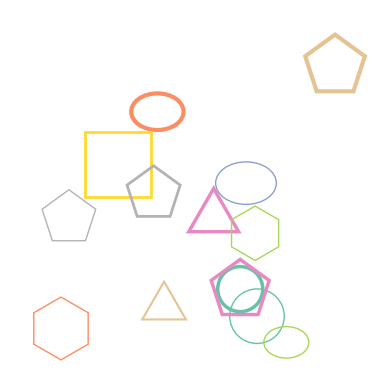[{"shape": "circle", "thickness": 2.5, "radius": 0.29, "center": [0.624, 0.249]}, {"shape": "circle", "thickness": 1, "radius": 0.35, "center": [0.668, 0.179]}, {"shape": "hexagon", "thickness": 1, "radius": 0.41, "center": [0.158, 0.147]}, {"shape": "oval", "thickness": 3, "radius": 0.34, "center": [0.409, 0.71]}, {"shape": "oval", "thickness": 1, "radius": 0.39, "center": [0.639, 0.524]}, {"shape": "triangle", "thickness": 2.5, "radius": 0.37, "center": [0.555, 0.436]}, {"shape": "pentagon", "thickness": 2.5, "radius": 0.4, "center": [0.624, 0.247]}, {"shape": "oval", "thickness": 1, "radius": 0.29, "center": [0.744, 0.111]}, {"shape": "hexagon", "thickness": 1, "radius": 0.35, "center": [0.663, 0.394]}, {"shape": "square", "thickness": 2, "radius": 0.43, "center": [0.306, 0.572]}, {"shape": "triangle", "thickness": 1.5, "radius": 0.33, "center": [0.426, 0.203]}, {"shape": "pentagon", "thickness": 3, "radius": 0.41, "center": [0.87, 0.829]}, {"shape": "pentagon", "thickness": 2, "radius": 0.36, "center": [0.399, 0.497]}, {"shape": "pentagon", "thickness": 1, "radius": 0.37, "center": [0.179, 0.434]}]